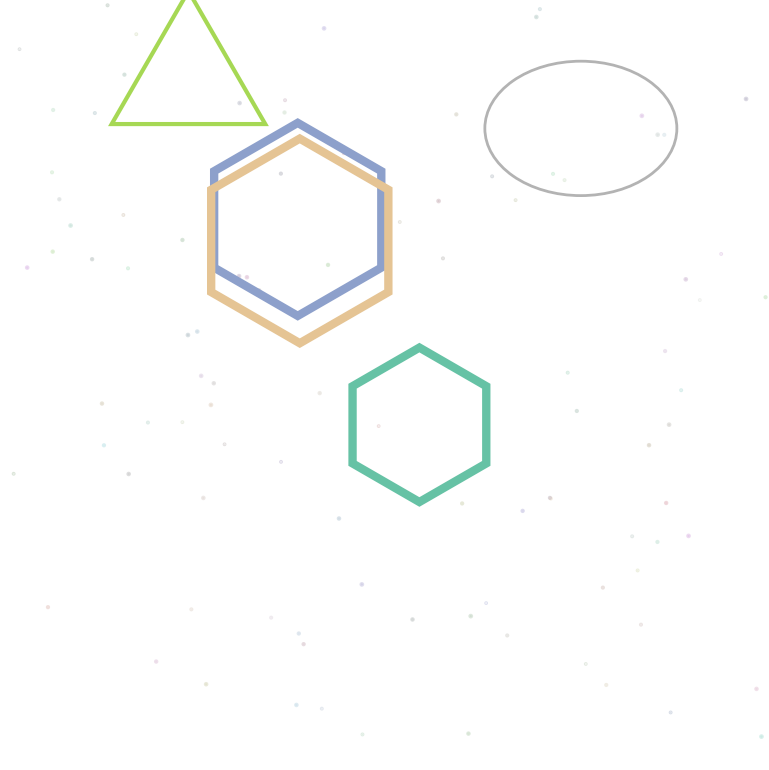[{"shape": "hexagon", "thickness": 3, "radius": 0.5, "center": [0.545, 0.448]}, {"shape": "hexagon", "thickness": 3, "radius": 0.63, "center": [0.387, 0.715]}, {"shape": "triangle", "thickness": 1.5, "radius": 0.58, "center": [0.245, 0.896]}, {"shape": "hexagon", "thickness": 3, "radius": 0.66, "center": [0.389, 0.687]}, {"shape": "oval", "thickness": 1, "radius": 0.62, "center": [0.754, 0.833]}]